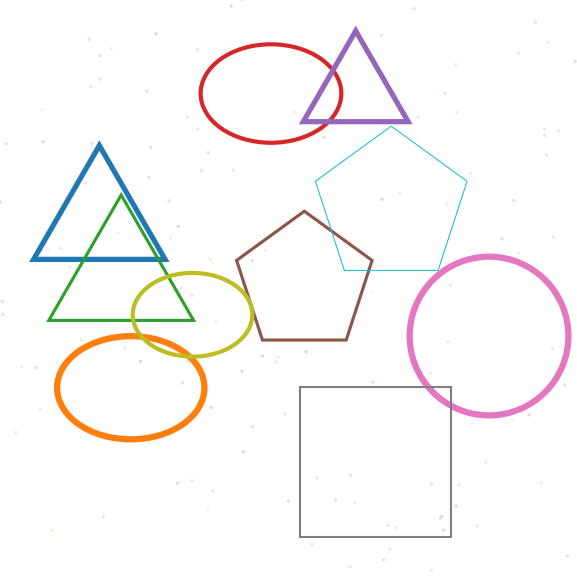[{"shape": "triangle", "thickness": 2.5, "radius": 0.66, "center": [0.172, 0.616]}, {"shape": "oval", "thickness": 3, "radius": 0.64, "center": [0.226, 0.328]}, {"shape": "triangle", "thickness": 1.5, "radius": 0.72, "center": [0.21, 0.517]}, {"shape": "oval", "thickness": 2, "radius": 0.61, "center": [0.469, 0.837]}, {"shape": "triangle", "thickness": 2.5, "radius": 0.52, "center": [0.616, 0.841]}, {"shape": "pentagon", "thickness": 1.5, "radius": 0.62, "center": [0.527, 0.51]}, {"shape": "circle", "thickness": 3, "radius": 0.69, "center": [0.847, 0.417]}, {"shape": "square", "thickness": 1, "radius": 0.65, "center": [0.65, 0.199]}, {"shape": "oval", "thickness": 2, "radius": 0.52, "center": [0.333, 0.454]}, {"shape": "pentagon", "thickness": 0.5, "radius": 0.69, "center": [0.677, 0.643]}]